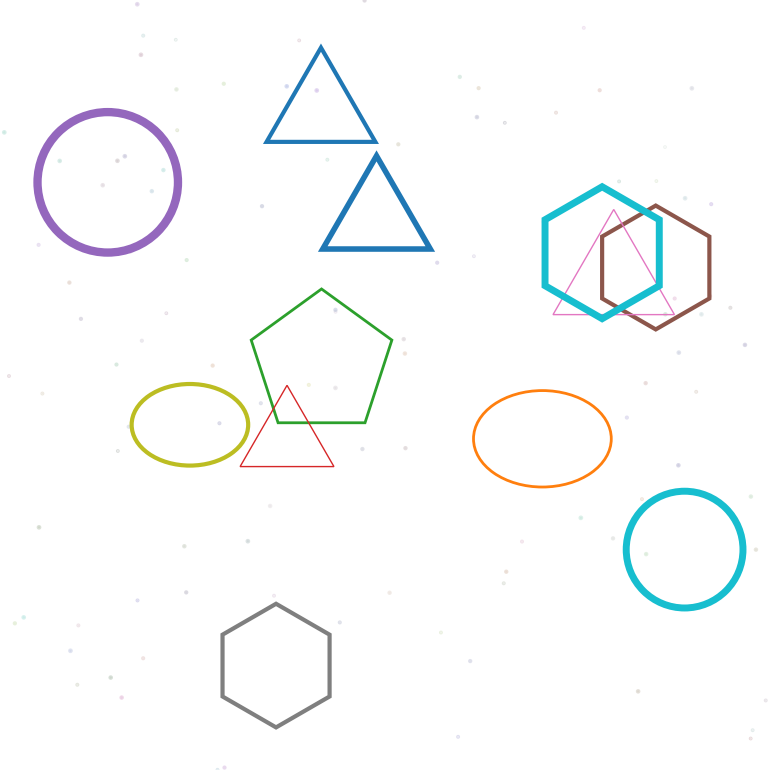[{"shape": "triangle", "thickness": 2, "radius": 0.4, "center": [0.489, 0.717]}, {"shape": "triangle", "thickness": 1.5, "radius": 0.41, "center": [0.417, 0.857]}, {"shape": "oval", "thickness": 1, "radius": 0.45, "center": [0.704, 0.43]}, {"shape": "pentagon", "thickness": 1, "radius": 0.48, "center": [0.418, 0.529]}, {"shape": "triangle", "thickness": 0.5, "radius": 0.35, "center": [0.373, 0.429]}, {"shape": "circle", "thickness": 3, "radius": 0.46, "center": [0.14, 0.763]}, {"shape": "hexagon", "thickness": 1.5, "radius": 0.4, "center": [0.852, 0.653]}, {"shape": "triangle", "thickness": 0.5, "radius": 0.46, "center": [0.797, 0.637]}, {"shape": "hexagon", "thickness": 1.5, "radius": 0.4, "center": [0.359, 0.136]}, {"shape": "oval", "thickness": 1.5, "radius": 0.38, "center": [0.247, 0.448]}, {"shape": "hexagon", "thickness": 2.5, "radius": 0.43, "center": [0.782, 0.672]}, {"shape": "circle", "thickness": 2.5, "radius": 0.38, "center": [0.889, 0.286]}]